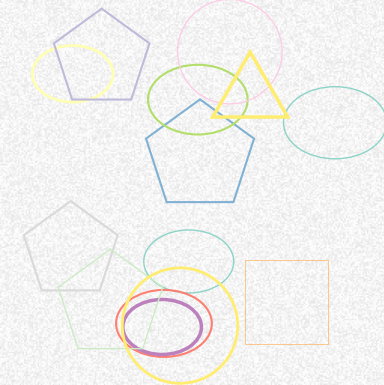[{"shape": "oval", "thickness": 1, "radius": 0.67, "center": [0.87, 0.681]}, {"shape": "oval", "thickness": 1, "radius": 0.58, "center": [0.49, 0.321]}, {"shape": "oval", "thickness": 2, "radius": 0.52, "center": [0.189, 0.808]}, {"shape": "pentagon", "thickness": 1.5, "radius": 0.65, "center": [0.264, 0.847]}, {"shape": "oval", "thickness": 1.5, "radius": 0.62, "center": [0.426, 0.16]}, {"shape": "pentagon", "thickness": 1.5, "radius": 0.74, "center": [0.52, 0.594]}, {"shape": "square", "thickness": 0.5, "radius": 0.54, "center": [0.744, 0.216]}, {"shape": "oval", "thickness": 1.5, "radius": 0.65, "center": [0.514, 0.741]}, {"shape": "circle", "thickness": 1, "radius": 0.68, "center": [0.597, 0.866]}, {"shape": "pentagon", "thickness": 1.5, "radius": 0.64, "center": [0.184, 0.349]}, {"shape": "oval", "thickness": 2.5, "radius": 0.51, "center": [0.421, 0.151]}, {"shape": "pentagon", "thickness": 1, "radius": 0.71, "center": [0.287, 0.21]}, {"shape": "triangle", "thickness": 2.5, "radius": 0.56, "center": [0.65, 0.752]}, {"shape": "circle", "thickness": 2, "radius": 0.75, "center": [0.468, 0.154]}]